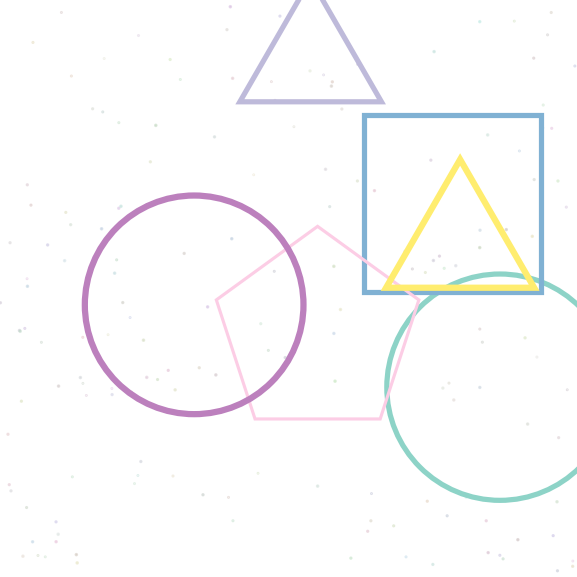[{"shape": "circle", "thickness": 2.5, "radius": 0.98, "center": [0.866, 0.329]}, {"shape": "triangle", "thickness": 2.5, "radius": 0.71, "center": [0.538, 0.894]}, {"shape": "square", "thickness": 2.5, "radius": 0.77, "center": [0.784, 0.647]}, {"shape": "pentagon", "thickness": 1.5, "radius": 0.92, "center": [0.55, 0.423]}, {"shape": "circle", "thickness": 3, "radius": 0.95, "center": [0.336, 0.471]}, {"shape": "triangle", "thickness": 3, "radius": 0.74, "center": [0.797, 0.575]}]